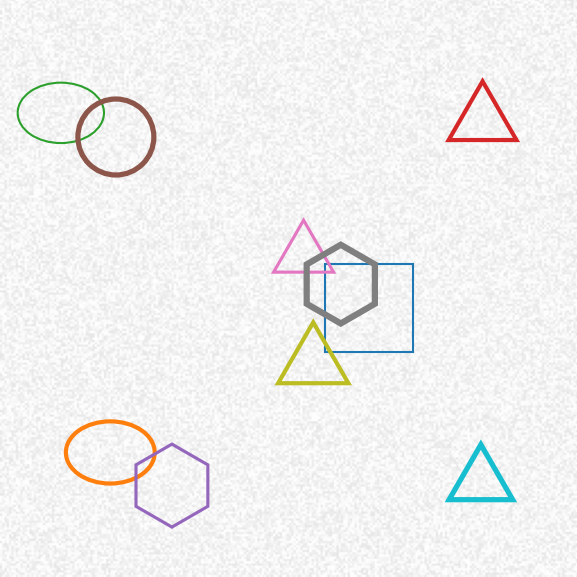[{"shape": "square", "thickness": 1, "radius": 0.38, "center": [0.638, 0.465]}, {"shape": "oval", "thickness": 2, "radius": 0.38, "center": [0.191, 0.216]}, {"shape": "oval", "thickness": 1, "radius": 0.37, "center": [0.105, 0.804]}, {"shape": "triangle", "thickness": 2, "radius": 0.34, "center": [0.836, 0.791]}, {"shape": "hexagon", "thickness": 1.5, "radius": 0.36, "center": [0.298, 0.158]}, {"shape": "circle", "thickness": 2.5, "radius": 0.33, "center": [0.201, 0.762]}, {"shape": "triangle", "thickness": 1.5, "radius": 0.3, "center": [0.526, 0.558]}, {"shape": "hexagon", "thickness": 3, "radius": 0.34, "center": [0.59, 0.507]}, {"shape": "triangle", "thickness": 2, "radius": 0.35, "center": [0.542, 0.371]}, {"shape": "triangle", "thickness": 2.5, "radius": 0.32, "center": [0.833, 0.166]}]